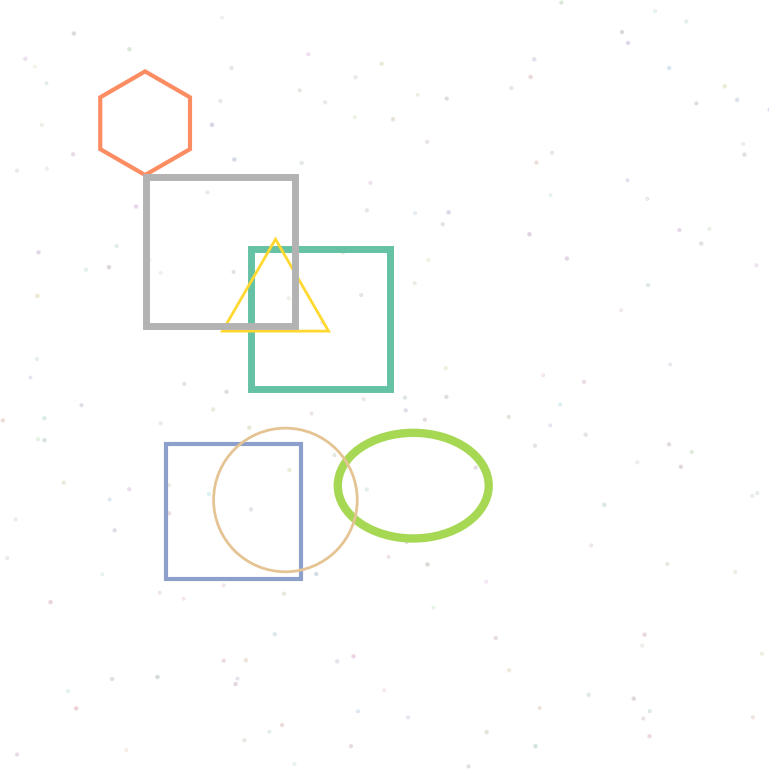[{"shape": "square", "thickness": 2.5, "radius": 0.45, "center": [0.416, 0.585]}, {"shape": "hexagon", "thickness": 1.5, "radius": 0.34, "center": [0.188, 0.84]}, {"shape": "square", "thickness": 1.5, "radius": 0.44, "center": [0.304, 0.336]}, {"shape": "oval", "thickness": 3, "radius": 0.49, "center": [0.537, 0.369]}, {"shape": "triangle", "thickness": 1, "radius": 0.4, "center": [0.358, 0.61]}, {"shape": "circle", "thickness": 1, "radius": 0.47, "center": [0.371, 0.351]}, {"shape": "square", "thickness": 2.5, "radius": 0.48, "center": [0.286, 0.674]}]